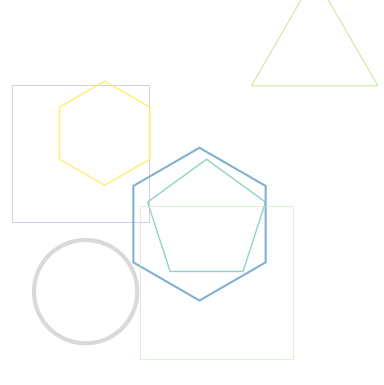[{"shape": "pentagon", "thickness": 1, "radius": 0.81, "center": [0.537, 0.425]}, {"shape": "square", "thickness": 0.5, "radius": 0.89, "center": [0.209, 0.602]}, {"shape": "hexagon", "thickness": 1.5, "radius": 0.99, "center": [0.518, 0.418]}, {"shape": "triangle", "thickness": 0.5, "radius": 0.95, "center": [0.817, 0.872]}, {"shape": "circle", "thickness": 3, "radius": 0.67, "center": [0.222, 0.243]}, {"shape": "square", "thickness": 0.5, "radius": 0.99, "center": [0.562, 0.266]}, {"shape": "hexagon", "thickness": 1, "radius": 0.68, "center": [0.272, 0.654]}]